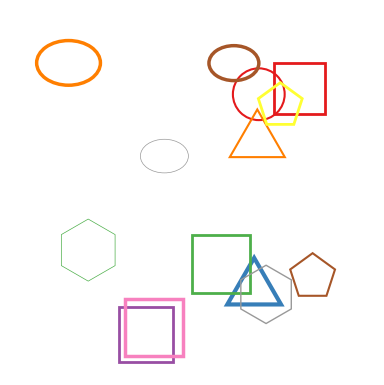[{"shape": "circle", "thickness": 1.5, "radius": 0.34, "center": [0.672, 0.755]}, {"shape": "square", "thickness": 2, "radius": 0.33, "center": [0.779, 0.77]}, {"shape": "triangle", "thickness": 3, "radius": 0.4, "center": [0.66, 0.25]}, {"shape": "square", "thickness": 2, "radius": 0.38, "center": [0.573, 0.315]}, {"shape": "hexagon", "thickness": 0.5, "radius": 0.4, "center": [0.229, 0.35]}, {"shape": "square", "thickness": 2, "radius": 0.35, "center": [0.379, 0.131]}, {"shape": "oval", "thickness": 2.5, "radius": 0.41, "center": [0.178, 0.837]}, {"shape": "triangle", "thickness": 1.5, "radius": 0.41, "center": [0.668, 0.633]}, {"shape": "pentagon", "thickness": 2, "radius": 0.3, "center": [0.728, 0.725]}, {"shape": "pentagon", "thickness": 1.5, "radius": 0.31, "center": [0.812, 0.281]}, {"shape": "oval", "thickness": 2.5, "radius": 0.32, "center": [0.608, 0.836]}, {"shape": "square", "thickness": 2.5, "radius": 0.37, "center": [0.4, 0.15]}, {"shape": "oval", "thickness": 0.5, "radius": 0.31, "center": [0.427, 0.595]}, {"shape": "hexagon", "thickness": 1, "radius": 0.38, "center": [0.691, 0.235]}]